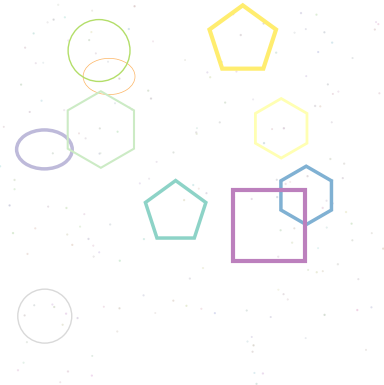[{"shape": "pentagon", "thickness": 2.5, "radius": 0.41, "center": [0.456, 0.449]}, {"shape": "hexagon", "thickness": 2, "radius": 0.39, "center": [0.73, 0.667]}, {"shape": "oval", "thickness": 2.5, "radius": 0.36, "center": [0.115, 0.612]}, {"shape": "hexagon", "thickness": 2.5, "radius": 0.38, "center": [0.795, 0.492]}, {"shape": "oval", "thickness": 0.5, "radius": 0.34, "center": [0.283, 0.801]}, {"shape": "circle", "thickness": 1, "radius": 0.4, "center": [0.257, 0.869]}, {"shape": "circle", "thickness": 1, "radius": 0.35, "center": [0.116, 0.179]}, {"shape": "square", "thickness": 3, "radius": 0.46, "center": [0.699, 0.415]}, {"shape": "hexagon", "thickness": 1.5, "radius": 0.5, "center": [0.262, 0.664]}, {"shape": "pentagon", "thickness": 3, "radius": 0.45, "center": [0.631, 0.895]}]